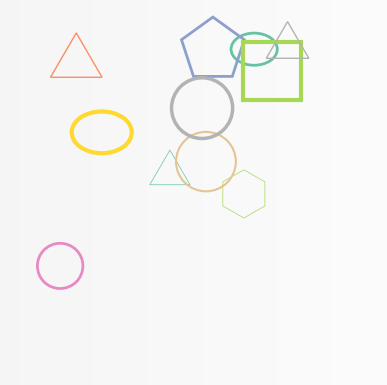[{"shape": "oval", "thickness": 2, "radius": 0.3, "center": [0.656, 0.872]}, {"shape": "triangle", "thickness": 0.5, "radius": 0.3, "center": [0.438, 0.55]}, {"shape": "triangle", "thickness": 1, "radius": 0.38, "center": [0.197, 0.838]}, {"shape": "pentagon", "thickness": 2, "radius": 0.43, "center": [0.549, 0.87]}, {"shape": "circle", "thickness": 2, "radius": 0.29, "center": [0.155, 0.309]}, {"shape": "hexagon", "thickness": 0.5, "radius": 0.31, "center": [0.629, 0.496]}, {"shape": "square", "thickness": 3, "radius": 0.37, "center": [0.703, 0.816]}, {"shape": "oval", "thickness": 3, "radius": 0.39, "center": [0.263, 0.656]}, {"shape": "circle", "thickness": 1.5, "radius": 0.39, "center": [0.531, 0.58]}, {"shape": "triangle", "thickness": 1, "radius": 0.32, "center": [0.742, 0.88]}, {"shape": "circle", "thickness": 2.5, "radius": 0.39, "center": [0.522, 0.719]}]